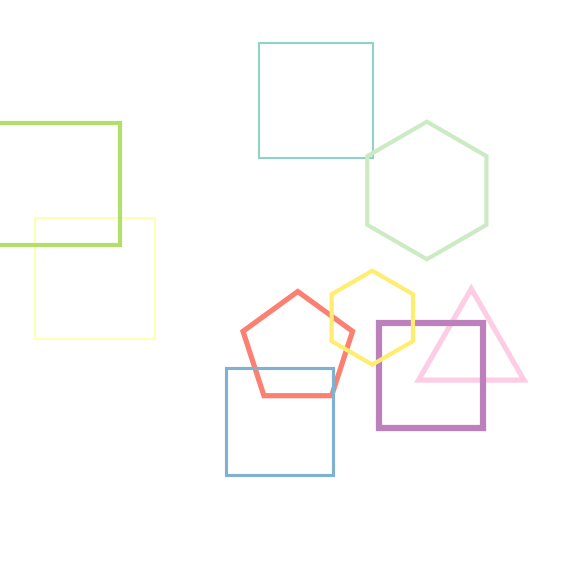[{"shape": "square", "thickness": 1, "radius": 0.5, "center": [0.547, 0.825]}, {"shape": "square", "thickness": 1, "radius": 0.52, "center": [0.164, 0.517]}, {"shape": "pentagon", "thickness": 2.5, "radius": 0.5, "center": [0.516, 0.395]}, {"shape": "square", "thickness": 1.5, "radius": 0.46, "center": [0.484, 0.269]}, {"shape": "square", "thickness": 2, "radius": 0.53, "center": [0.103, 0.68]}, {"shape": "triangle", "thickness": 2.5, "radius": 0.53, "center": [0.816, 0.394]}, {"shape": "square", "thickness": 3, "radius": 0.45, "center": [0.746, 0.348]}, {"shape": "hexagon", "thickness": 2, "radius": 0.6, "center": [0.739, 0.669]}, {"shape": "hexagon", "thickness": 2, "radius": 0.41, "center": [0.645, 0.449]}]